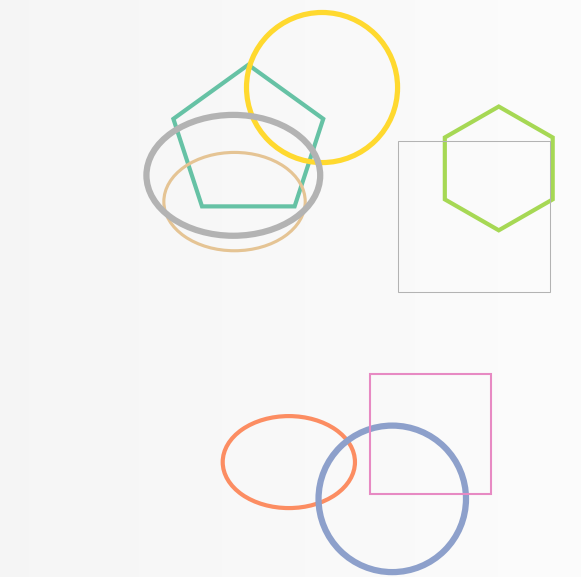[{"shape": "pentagon", "thickness": 2, "radius": 0.68, "center": [0.427, 0.751]}, {"shape": "oval", "thickness": 2, "radius": 0.57, "center": [0.497, 0.199]}, {"shape": "circle", "thickness": 3, "radius": 0.63, "center": [0.675, 0.135]}, {"shape": "square", "thickness": 1, "radius": 0.52, "center": [0.741, 0.248]}, {"shape": "hexagon", "thickness": 2, "radius": 0.54, "center": [0.858, 0.707]}, {"shape": "circle", "thickness": 2.5, "radius": 0.65, "center": [0.554, 0.848]}, {"shape": "oval", "thickness": 1.5, "radius": 0.61, "center": [0.404, 0.65]}, {"shape": "oval", "thickness": 3, "radius": 0.75, "center": [0.401, 0.696]}, {"shape": "square", "thickness": 0.5, "radius": 0.65, "center": [0.815, 0.625]}]